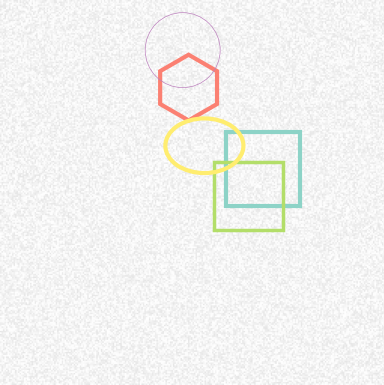[{"shape": "square", "thickness": 3, "radius": 0.48, "center": [0.683, 0.561]}, {"shape": "hexagon", "thickness": 3, "radius": 0.43, "center": [0.49, 0.773]}, {"shape": "square", "thickness": 2.5, "radius": 0.44, "center": [0.646, 0.491]}, {"shape": "circle", "thickness": 0.5, "radius": 0.49, "center": [0.474, 0.87]}, {"shape": "oval", "thickness": 3, "radius": 0.51, "center": [0.531, 0.621]}]